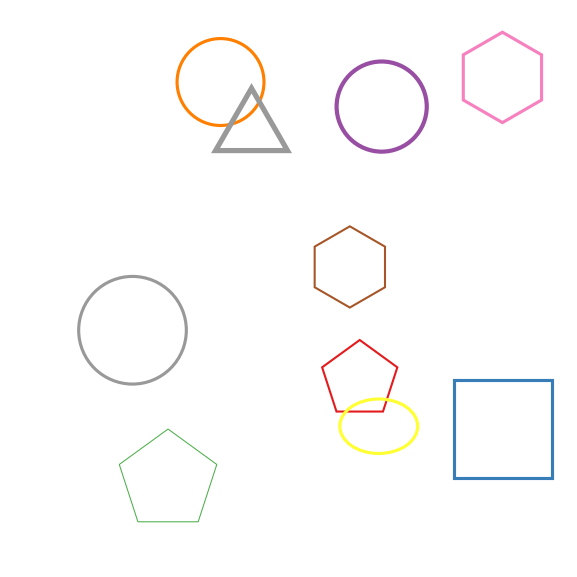[{"shape": "pentagon", "thickness": 1, "radius": 0.34, "center": [0.623, 0.342]}, {"shape": "square", "thickness": 1.5, "radius": 0.42, "center": [0.871, 0.257]}, {"shape": "pentagon", "thickness": 0.5, "radius": 0.44, "center": [0.291, 0.167]}, {"shape": "circle", "thickness": 2, "radius": 0.39, "center": [0.661, 0.815]}, {"shape": "circle", "thickness": 1.5, "radius": 0.38, "center": [0.382, 0.857]}, {"shape": "oval", "thickness": 1.5, "radius": 0.34, "center": [0.656, 0.261]}, {"shape": "hexagon", "thickness": 1, "radius": 0.35, "center": [0.606, 0.537]}, {"shape": "hexagon", "thickness": 1.5, "radius": 0.39, "center": [0.87, 0.865]}, {"shape": "circle", "thickness": 1.5, "radius": 0.47, "center": [0.229, 0.427]}, {"shape": "triangle", "thickness": 2.5, "radius": 0.36, "center": [0.436, 0.774]}]